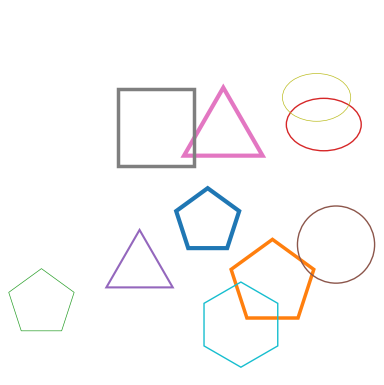[{"shape": "pentagon", "thickness": 3, "radius": 0.43, "center": [0.539, 0.425]}, {"shape": "pentagon", "thickness": 2.5, "radius": 0.56, "center": [0.708, 0.265]}, {"shape": "pentagon", "thickness": 0.5, "radius": 0.45, "center": [0.108, 0.213]}, {"shape": "oval", "thickness": 1, "radius": 0.49, "center": [0.841, 0.676]}, {"shape": "triangle", "thickness": 1.5, "radius": 0.5, "center": [0.362, 0.303]}, {"shape": "circle", "thickness": 1, "radius": 0.5, "center": [0.873, 0.365]}, {"shape": "triangle", "thickness": 3, "radius": 0.59, "center": [0.58, 0.655]}, {"shape": "square", "thickness": 2.5, "radius": 0.5, "center": [0.406, 0.669]}, {"shape": "oval", "thickness": 0.5, "radius": 0.44, "center": [0.822, 0.747]}, {"shape": "hexagon", "thickness": 1, "radius": 0.55, "center": [0.626, 0.157]}]